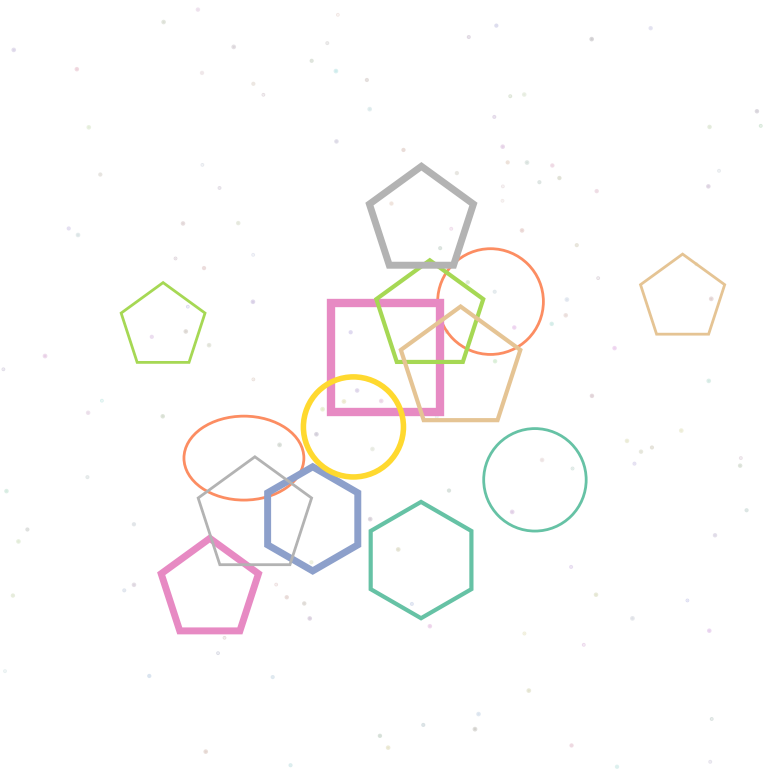[{"shape": "circle", "thickness": 1, "radius": 0.33, "center": [0.695, 0.377]}, {"shape": "hexagon", "thickness": 1.5, "radius": 0.38, "center": [0.547, 0.273]}, {"shape": "oval", "thickness": 1, "radius": 0.39, "center": [0.317, 0.405]}, {"shape": "circle", "thickness": 1, "radius": 0.34, "center": [0.637, 0.608]}, {"shape": "hexagon", "thickness": 2.5, "radius": 0.34, "center": [0.406, 0.326]}, {"shape": "square", "thickness": 3, "radius": 0.35, "center": [0.5, 0.535]}, {"shape": "pentagon", "thickness": 2.5, "radius": 0.33, "center": [0.273, 0.234]}, {"shape": "pentagon", "thickness": 1, "radius": 0.29, "center": [0.212, 0.576]}, {"shape": "pentagon", "thickness": 1.5, "radius": 0.36, "center": [0.558, 0.589]}, {"shape": "circle", "thickness": 2, "radius": 0.32, "center": [0.459, 0.446]}, {"shape": "pentagon", "thickness": 1, "radius": 0.29, "center": [0.886, 0.613]}, {"shape": "pentagon", "thickness": 1.5, "radius": 0.41, "center": [0.598, 0.52]}, {"shape": "pentagon", "thickness": 2.5, "radius": 0.36, "center": [0.547, 0.713]}, {"shape": "pentagon", "thickness": 1, "radius": 0.39, "center": [0.331, 0.329]}]